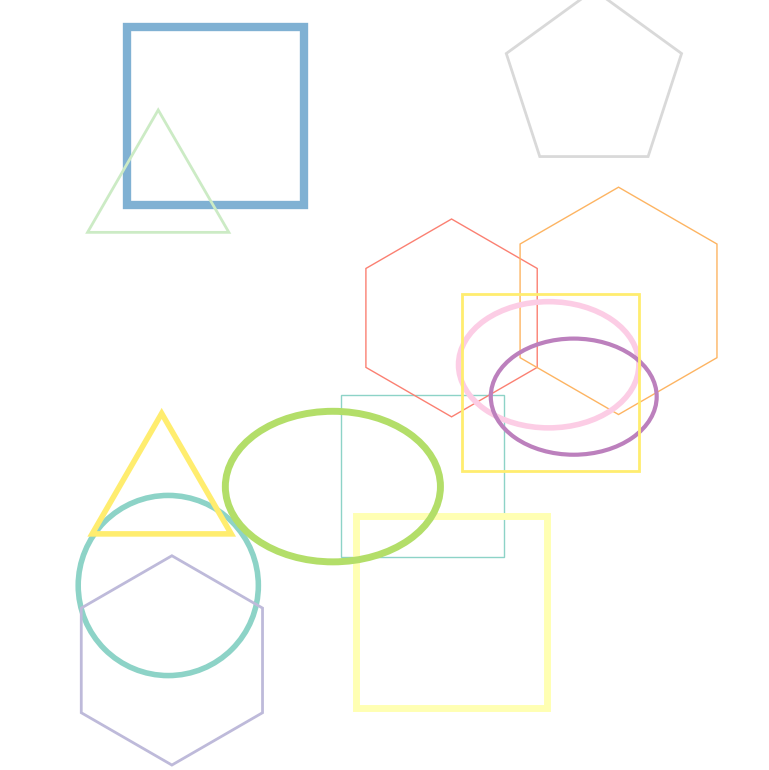[{"shape": "circle", "thickness": 2, "radius": 0.58, "center": [0.219, 0.24]}, {"shape": "square", "thickness": 0.5, "radius": 0.53, "center": [0.549, 0.382]}, {"shape": "square", "thickness": 2.5, "radius": 0.62, "center": [0.587, 0.205]}, {"shape": "hexagon", "thickness": 1, "radius": 0.68, "center": [0.223, 0.142]}, {"shape": "hexagon", "thickness": 0.5, "radius": 0.64, "center": [0.586, 0.587]}, {"shape": "square", "thickness": 3, "radius": 0.58, "center": [0.28, 0.85]}, {"shape": "hexagon", "thickness": 0.5, "radius": 0.74, "center": [0.803, 0.609]}, {"shape": "oval", "thickness": 2.5, "radius": 0.7, "center": [0.432, 0.368]}, {"shape": "oval", "thickness": 2, "radius": 0.59, "center": [0.713, 0.526]}, {"shape": "pentagon", "thickness": 1, "radius": 0.6, "center": [0.771, 0.894]}, {"shape": "oval", "thickness": 1.5, "radius": 0.54, "center": [0.745, 0.485]}, {"shape": "triangle", "thickness": 1, "radius": 0.53, "center": [0.205, 0.751]}, {"shape": "square", "thickness": 1, "radius": 0.57, "center": [0.715, 0.504]}, {"shape": "triangle", "thickness": 2, "radius": 0.52, "center": [0.21, 0.359]}]